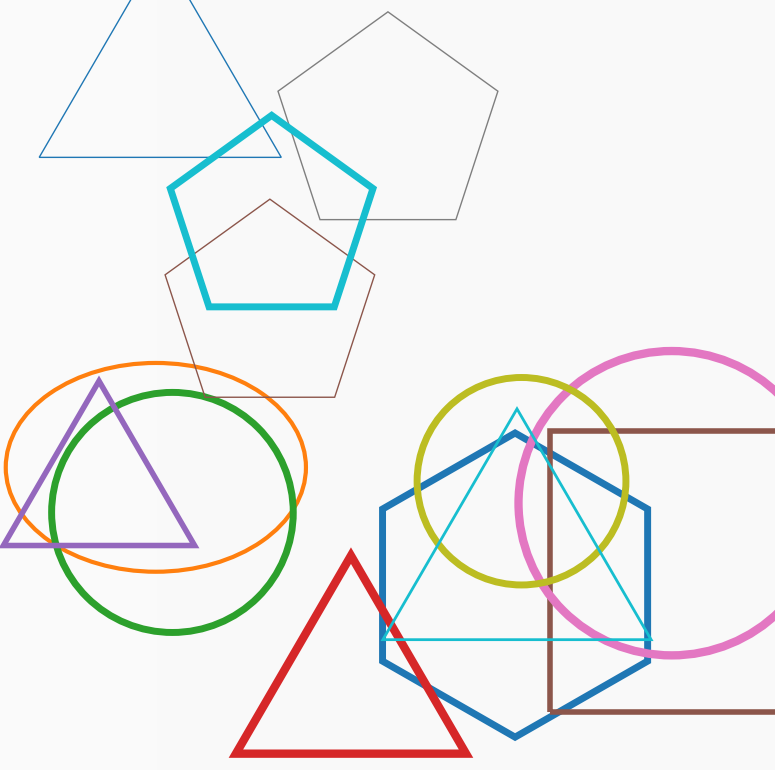[{"shape": "triangle", "thickness": 0.5, "radius": 0.9, "center": [0.207, 0.886]}, {"shape": "hexagon", "thickness": 2.5, "radius": 0.99, "center": [0.665, 0.24]}, {"shape": "oval", "thickness": 1.5, "radius": 0.97, "center": [0.201, 0.393]}, {"shape": "circle", "thickness": 2.5, "radius": 0.78, "center": [0.223, 0.334]}, {"shape": "triangle", "thickness": 3, "radius": 0.86, "center": [0.453, 0.107]}, {"shape": "triangle", "thickness": 2, "radius": 0.71, "center": [0.128, 0.363]}, {"shape": "pentagon", "thickness": 0.5, "radius": 0.71, "center": [0.348, 0.599]}, {"shape": "square", "thickness": 2, "radius": 0.91, "center": [0.891, 0.258]}, {"shape": "circle", "thickness": 3, "radius": 0.99, "center": [0.867, 0.346]}, {"shape": "pentagon", "thickness": 0.5, "radius": 0.75, "center": [0.501, 0.835]}, {"shape": "circle", "thickness": 2.5, "radius": 0.67, "center": [0.673, 0.375]}, {"shape": "pentagon", "thickness": 2.5, "radius": 0.69, "center": [0.351, 0.713]}, {"shape": "triangle", "thickness": 1, "radius": 1.0, "center": [0.667, 0.269]}]